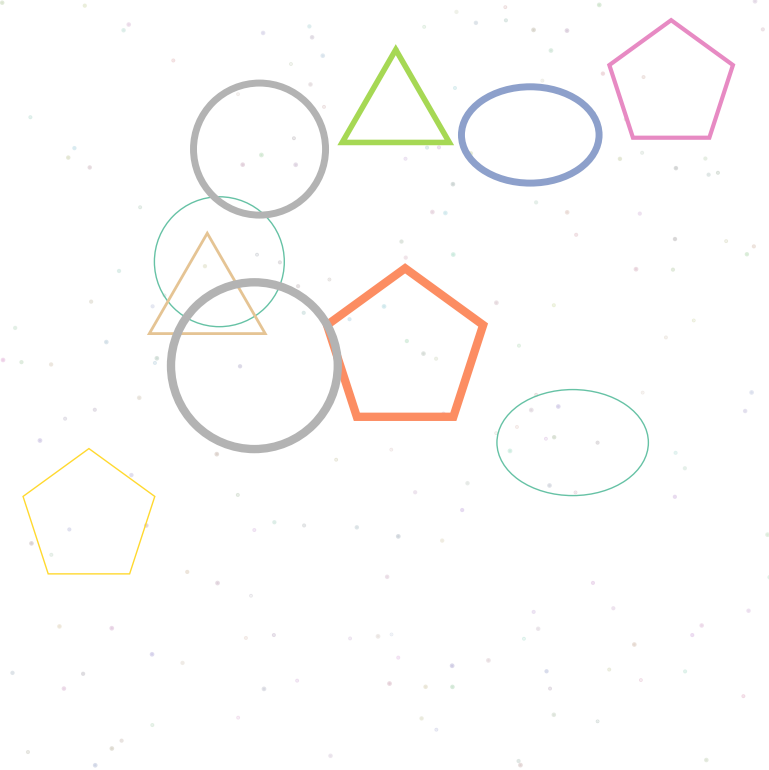[{"shape": "circle", "thickness": 0.5, "radius": 0.42, "center": [0.285, 0.66]}, {"shape": "oval", "thickness": 0.5, "radius": 0.49, "center": [0.744, 0.425]}, {"shape": "pentagon", "thickness": 3, "radius": 0.53, "center": [0.526, 0.545]}, {"shape": "oval", "thickness": 2.5, "radius": 0.45, "center": [0.689, 0.825]}, {"shape": "pentagon", "thickness": 1.5, "radius": 0.42, "center": [0.872, 0.889]}, {"shape": "triangle", "thickness": 2, "radius": 0.4, "center": [0.514, 0.855]}, {"shape": "pentagon", "thickness": 0.5, "radius": 0.45, "center": [0.115, 0.327]}, {"shape": "triangle", "thickness": 1, "radius": 0.43, "center": [0.269, 0.61]}, {"shape": "circle", "thickness": 2.5, "radius": 0.43, "center": [0.337, 0.806]}, {"shape": "circle", "thickness": 3, "radius": 0.54, "center": [0.33, 0.525]}]